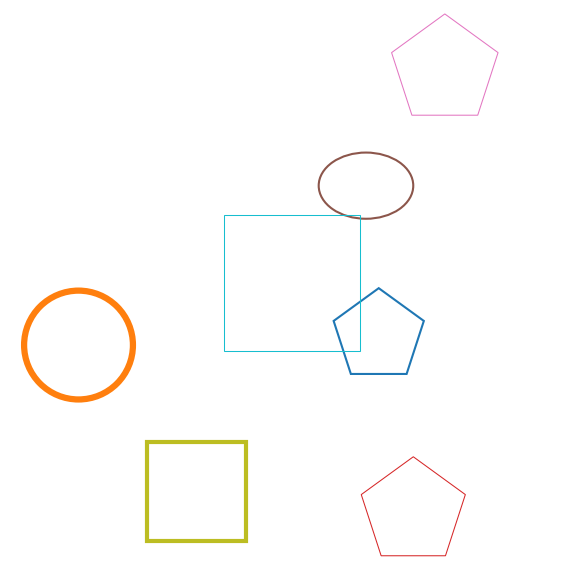[{"shape": "pentagon", "thickness": 1, "radius": 0.41, "center": [0.656, 0.418]}, {"shape": "circle", "thickness": 3, "radius": 0.47, "center": [0.136, 0.402]}, {"shape": "pentagon", "thickness": 0.5, "radius": 0.47, "center": [0.716, 0.113]}, {"shape": "oval", "thickness": 1, "radius": 0.41, "center": [0.634, 0.678]}, {"shape": "pentagon", "thickness": 0.5, "radius": 0.48, "center": [0.77, 0.878]}, {"shape": "square", "thickness": 2, "radius": 0.43, "center": [0.34, 0.148]}, {"shape": "square", "thickness": 0.5, "radius": 0.59, "center": [0.506, 0.509]}]